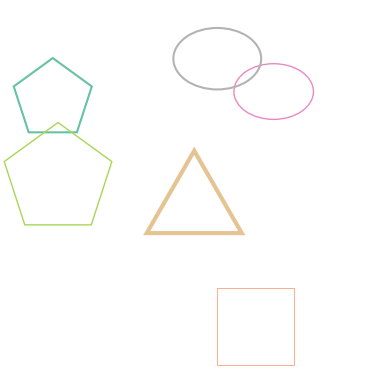[{"shape": "pentagon", "thickness": 1.5, "radius": 0.53, "center": [0.137, 0.743]}, {"shape": "square", "thickness": 0.5, "radius": 0.5, "center": [0.663, 0.153]}, {"shape": "oval", "thickness": 1, "radius": 0.52, "center": [0.711, 0.762]}, {"shape": "pentagon", "thickness": 1, "radius": 0.73, "center": [0.151, 0.535]}, {"shape": "triangle", "thickness": 3, "radius": 0.71, "center": [0.504, 0.466]}, {"shape": "oval", "thickness": 1.5, "radius": 0.57, "center": [0.564, 0.848]}]